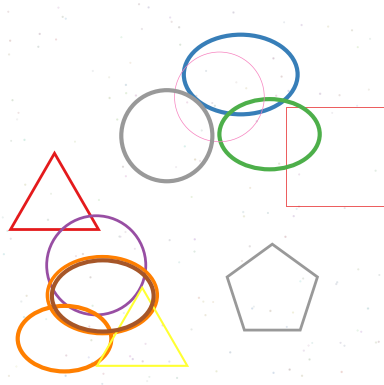[{"shape": "triangle", "thickness": 2, "radius": 0.66, "center": [0.142, 0.47]}, {"shape": "square", "thickness": 0.5, "radius": 0.65, "center": [0.873, 0.593]}, {"shape": "oval", "thickness": 3, "radius": 0.74, "center": [0.625, 0.806]}, {"shape": "oval", "thickness": 3, "radius": 0.65, "center": [0.7, 0.651]}, {"shape": "circle", "thickness": 2, "radius": 0.64, "center": [0.25, 0.311]}, {"shape": "oval", "thickness": 3, "radius": 0.61, "center": [0.168, 0.12]}, {"shape": "oval", "thickness": 2.5, "radius": 0.71, "center": [0.266, 0.233]}, {"shape": "triangle", "thickness": 1.5, "radius": 0.68, "center": [0.369, 0.117]}, {"shape": "oval", "thickness": 3, "radius": 0.66, "center": [0.267, 0.231]}, {"shape": "circle", "thickness": 0.5, "radius": 0.58, "center": [0.57, 0.748]}, {"shape": "pentagon", "thickness": 2, "radius": 0.62, "center": [0.707, 0.242]}, {"shape": "circle", "thickness": 3, "radius": 0.59, "center": [0.433, 0.647]}]